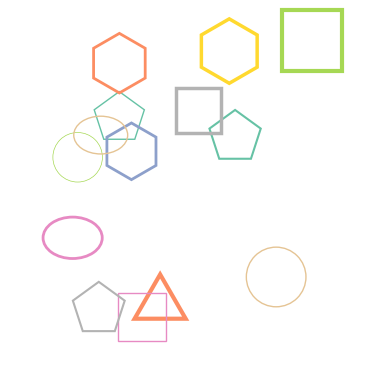[{"shape": "pentagon", "thickness": 1, "radius": 0.34, "center": [0.31, 0.694]}, {"shape": "pentagon", "thickness": 1.5, "radius": 0.35, "center": [0.611, 0.644]}, {"shape": "triangle", "thickness": 3, "radius": 0.38, "center": [0.416, 0.21]}, {"shape": "hexagon", "thickness": 2, "radius": 0.39, "center": [0.31, 0.836]}, {"shape": "hexagon", "thickness": 2, "radius": 0.37, "center": [0.341, 0.607]}, {"shape": "square", "thickness": 1, "radius": 0.31, "center": [0.368, 0.177]}, {"shape": "oval", "thickness": 2, "radius": 0.38, "center": [0.189, 0.382]}, {"shape": "circle", "thickness": 0.5, "radius": 0.32, "center": [0.202, 0.591]}, {"shape": "square", "thickness": 3, "radius": 0.39, "center": [0.81, 0.895]}, {"shape": "hexagon", "thickness": 2.5, "radius": 0.42, "center": [0.595, 0.867]}, {"shape": "oval", "thickness": 1, "radius": 0.35, "center": [0.262, 0.649]}, {"shape": "circle", "thickness": 1, "radius": 0.39, "center": [0.717, 0.281]}, {"shape": "square", "thickness": 2.5, "radius": 0.29, "center": [0.517, 0.714]}, {"shape": "pentagon", "thickness": 1.5, "radius": 0.35, "center": [0.257, 0.197]}]